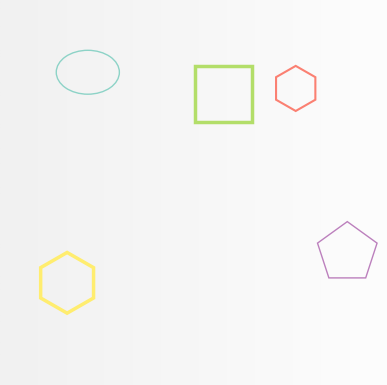[{"shape": "oval", "thickness": 1, "radius": 0.41, "center": [0.227, 0.812]}, {"shape": "hexagon", "thickness": 1.5, "radius": 0.29, "center": [0.763, 0.77]}, {"shape": "square", "thickness": 2.5, "radius": 0.37, "center": [0.577, 0.756]}, {"shape": "pentagon", "thickness": 1, "radius": 0.4, "center": [0.896, 0.344]}, {"shape": "hexagon", "thickness": 2.5, "radius": 0.39, "center": [0.173, 0.265]}]